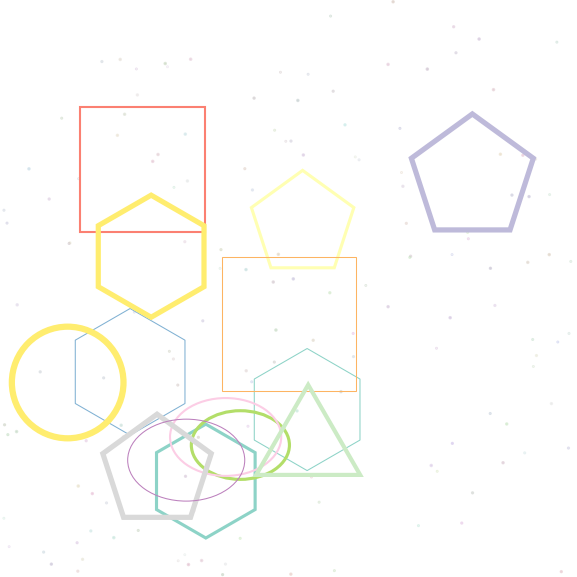[{"shape": "hexagon", "thickness": 1.5, "radius": 0.49, "center": [0.356, 0.166]}, {"shape": "hexagon", "thickness": 0.5, "radius": 0.53, "center": [0.532, 0.29]}, {"shape": "pentagon", "thickness": 1.5, "radius": 0.47, "center": [0.524, 0.611]}, {"shape": "pentagon", "thickness": 2.5, "radius": 0.56, "center": [0.818, 0.691]}, {"shape": "square", "thickness": 1, "radius": 0.54, "center": [0.247, 0.706]}, {"shape": "hexagon", "thickness": 0.5, "radius": 0.55, "center": [0.225, 0.355]}, {"shape": "square", "thickness": 0.5, "radius": 0.58, "center": [0.5, 0.439]}, {"shape": "oval", "thickness": 1.5, "radius": 0.42, "center": [0.416, 0.228]}, {"shape": "oval", "thickness": 1, "radius": 0.48, "center": [0.391, 0.242]}, {"shape": "pentagon", "thickness": 2.5, "radius": 0.49, "center": [0.272, 0.183]}, {"shape": "oval", "thickness": 0.5, "radius": 0.51, "center": [0.322, 0.202]}, {"shape": "triangle", "thickness": 2, "radius": 0.52, "center": [0.534, 0.229]}, {"shape": "hexagon", "thickness": 2.5, "radius": 0.53, "center": [0.262, 0.555]}, {"shape": "circle", "thickness": 3, "radius": 0.48, "center": [0.117, 0.337]}]